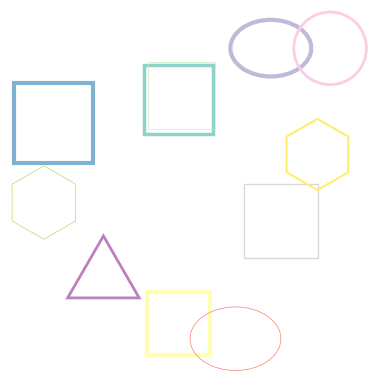[{"shape": "square", "thickness": 2.5, "radius": 0.45, "center": [0.464, 0.742]}, {"shape": "square", "thickness": 3, "radius": 0.41, "center": [0.464, 0.159]}, {"shape": "oval", "thickness": 3, "radius": 0.53, "center": [0.703, 0.875]}, {"shape": "oval", "thickness": 0.5, "radius": 0.59, "center": [0.612, 0.12]}, {"shape": "square", "thickness": 3, "radius": 0.51, "center": [0.138, 0.68]}, {"shape": "hexagon", "thickness": 0.5, "radius": 0.48, "center": [0.114, 0.474]}, {"shape": "circle", "thickness": 2, "radius": 0.47, "center": [0.857, 0.874]}, {"shape": "square", "thickness": 1, "radius": 0.48, "center": [0.73, 0.426]}, {"shape": "triangle", "thickness": 2, "radius": 0.54, "center": [0.269, 0.28]}, {"shape": "square", "thickness": 0.5, "radius": 0.44, "center": [0.471, 0.752]}, {"shape": "hexagon", "thickness": 1.5, "radius": 0.46, "center": [0.824, 0.599]}]